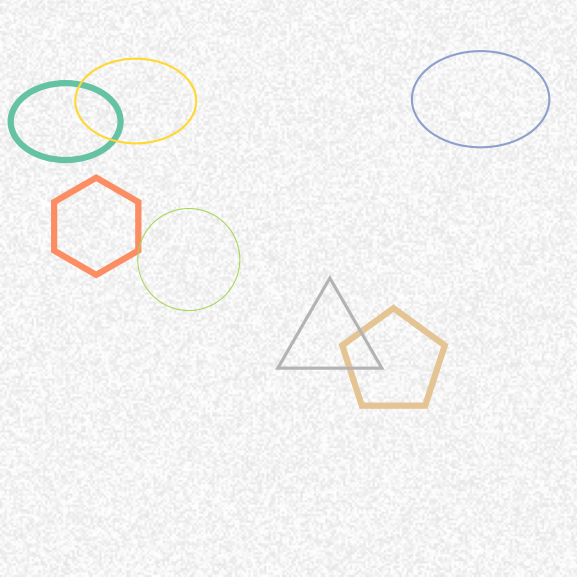[{"shape": "oval", "thickness": 3, "radius": 0.48, "center": [0.114, 0.789]}, {"shape": "hexagon", "thickness": 3, "radius": 0.42, "center": [0.167, 0.607]}, {"shape": "oval", "thickness": 1, "radius": 0.59, "center": [0.832, 0.827]}, {"shape": "circle", "thickness": 0.5, "radius": 0.44, "center": [0.327, 0.55]}, {"shape": "oval", "thickness": 1, "radius": 0.52, "center": [0.235, 0.824]}, {"shape": "pentagon", "thickness": 3, "radius": 0.47, "center": [0.681, 0.372]}, {"shape": "triangle", "thickness": 1.5, "radius": 0.52, "center": [0.571, 0.414]}]